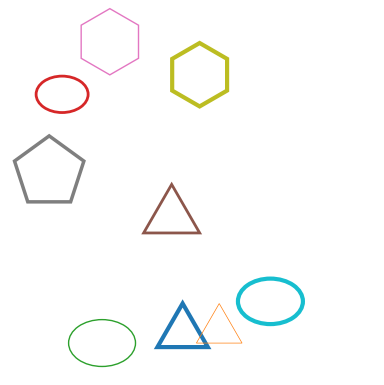[{"shape": "triangle", "thickness": 3, "radius": 0.38, "center": [0.474, 0.136]}, {"shape": "triangle", "thickness": 0.5, "radius": 0.34, "center": [0.569, 0.143]}, {"shape": "oval", "thickness": 1, "radius": 0.43, "center": [0.265, 0.109]}, {"shape": "oval", "thickness": 2, "radius": 0.34, "center": [0.161, 0.755]}, {"shape": "triangle", "thickness": 2, "radius": 0.42, "center": [0.446, 0.437]}, {"shape": "hexagon", "thickness": 1, "radius": 0.43, "center": [0.285, 0.892]}, {"shape": "pentagon", "thickness": 2.5, "radius": 0.47, "center": [0.128, 0.552]}, {"shape": "hexagon", "thickness": 3, "radius": 0.41, "center": [0.519, 0.806]}, {"shape": "oval", "thickness": 3, "radius": 0.42, "center": [0.702, 0.217]}]